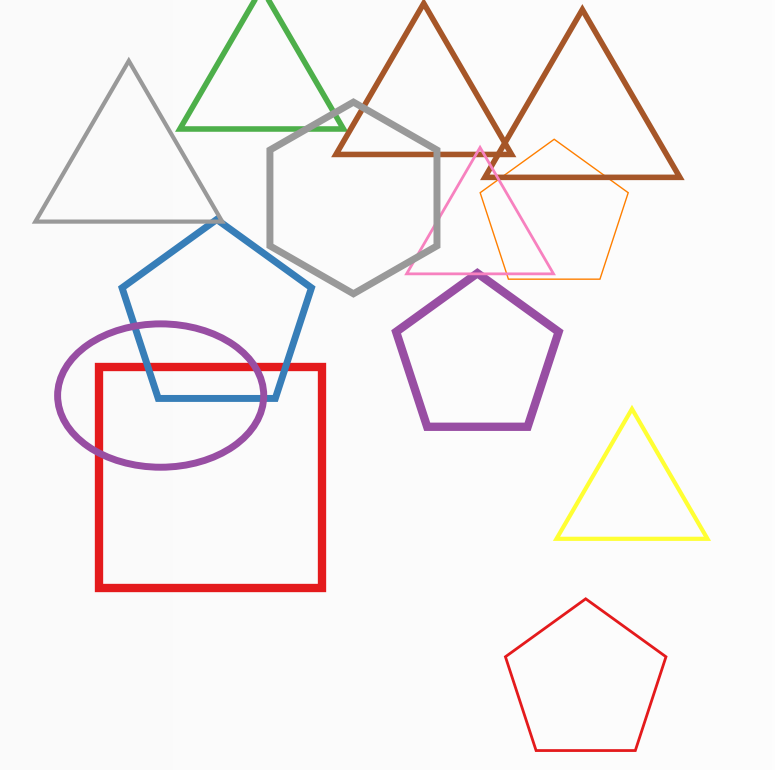[{"shape": "square", "thickness": 3, "radius": 0.72, "center": [0.271, 0.38]}, {"shape": "pentagon", "thickness": 1, "radius": 0.54, "center": [0.756, 0.113]}, {"shape": "pentagon", "thickness": 2.5, "radius": 0.64, "center": [0.28, 0.586]}, {"shape": "triangle", "thickness": 2, "radius": 0.61, "center": [0.338, 0.893]}, {"shape": "oval", "thickness": 2.5, "radius": 0.66, "center": [0.207, 0.486]}, {"shape": "pentagon", "thickness": 3, "radius": 0.55, "center": [0.616, 0.535]}, {"shape": "pentagon", "thickness": 0.5, "radius": 0.5, "center": [0.715, 0.719]}, {"shape": "triangle", "thickness": 1.5, "radius": 0.56, "center": [0.815, 0.356]}, {"shape": "triangle", "thickness": 2, "radius": 0.65, "center": [0.547, 0.865]}, {"shape": "triangle", "thickness": 2, "radius": 0.73, "center": [0.751, 0.842]}, {"shape": "triangle", "thickness": 1, "radius": 0.55, "center": [0.619, 0.699]}, {"shape": "hexagon", "thickness": 2.5, "radius": 0.62, "center": [0.456, 0.743]}, {"shape": "triangle", "thickness": 1.5, "radius": 0.7, "center": [0.166, 0.782]}]